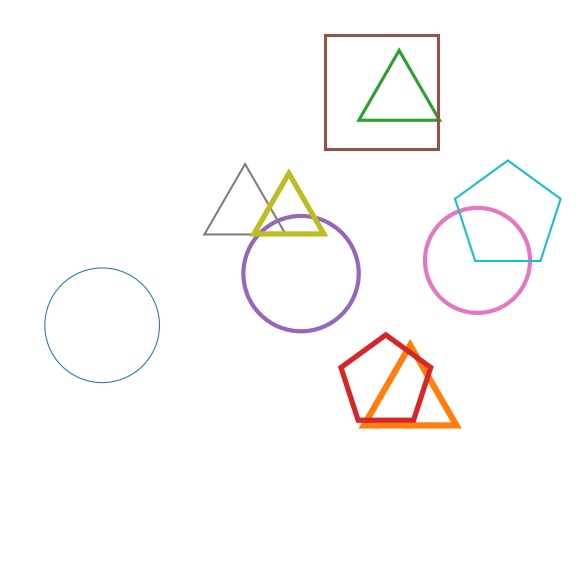[{"shape": "circle", "thickness": 0.5, "radius": 0.5, "center": [0.177, 0.436]}, {"shape": "triangle", "thickness": 3, "radius": 0.46, "center": [0.71, 0.309]}, {"shape": "triangle", "thickness": 1.5, "radius": 0.4, "center": [0.691, 0.831]}, {"shape": "pentagon", "thickness": 2.5, "radius": 0.41, "center": [0.668, 0.338]}, {"shape": "circle", "thickness": 2, "radius": 0.5, "center": [0.521, 0.525]}, {"shape": "square", "thickness": 1.5, "radius": 0.49, "center": [0.661, 0.84]}, {"shape": "circle", "thickness": 2, "radius": 0.45, "center": [0.827, 0.548]}, {"shape": "triangle", "thickness": 1, "radius": 0.41, "center": [0.424, 0.634]}, {"shape": "triangle", "thickness": 2.5, "radius": 0.35, "center": [0.5, 0.629]}, {"shape": "pentagon", "thickness": 1, "radius": 0.48, "center": [0.879, 0.625]}]